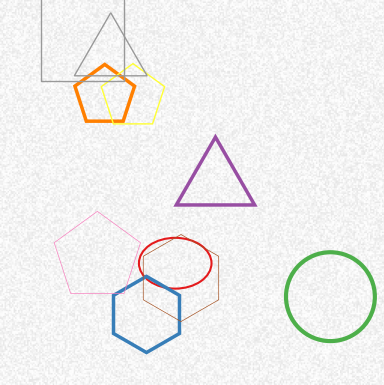[{"shape": "oval", "thickness": 1.5, "radius": 0.47, "center": [0.455, 0.316]}, {"shape": "hexagon", "thickness": 2.5, "radius": 0.49, "center": [0.38, 0.183]}, {"shape": "circle", "thickness": 3, "radius": 0.58, "center": [0.858, 0.229]}, {"shape": "triangle", "thickness": 2.5, "radius": 0.59, "center": [0.56, 0.526]}, {"shape": "pentagon", "thickness": 2.5, "radius": 0.41, "center": [0.272, 0.751]}, {"shape": "pentagon", "thickness": 1, "radius": 0.43, "center": [0.345, 0.748]}, {"shape": "hexagon", "thickness": 0.5, "radius": 0.57, "center": [0.47, 0.278]}, {"shape": "pentagon", "thickness": 0.5, "radius": 0.59, "center": [0.253, 0.333]}, {"shape": "square", "thickness": 1, "radius": 0.54, "center": [0.214, 0.897]}, {"shape": "triangle", "thickness": 1, "radius": 0.55, "center": [0.288, 0.858]}]